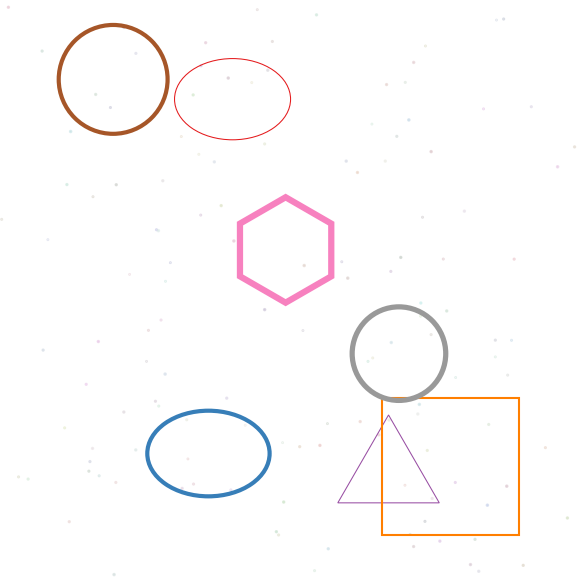[{"shape": "oval", "thickness": 0.5, "radius": 0.5, "center": [0.403, 0.827]}, {"shape": "oval", "thickness": 2, "radius": 0.53, "center": [0.361, 0.214]}, {"shape": "triangle", "thickness": 0.5, "radius": 0.51, "center": [0.673, 0.179]}, {"shape": "square", "thickness": 1, "radius": 0.59, "center": [0.78, 0.192]}, {"shape": "circle", "thickness": 2, "radius": 0.47, "center": [0.196, 0.862]}, {"shape": "hexagon", "thickness": 3, "radius": 0.46, "center": [0.495, 0.566]}, {"shape": "circle", "thickness": 2.5, "radius": 0.41, "center": [0.691, 0.387]}]